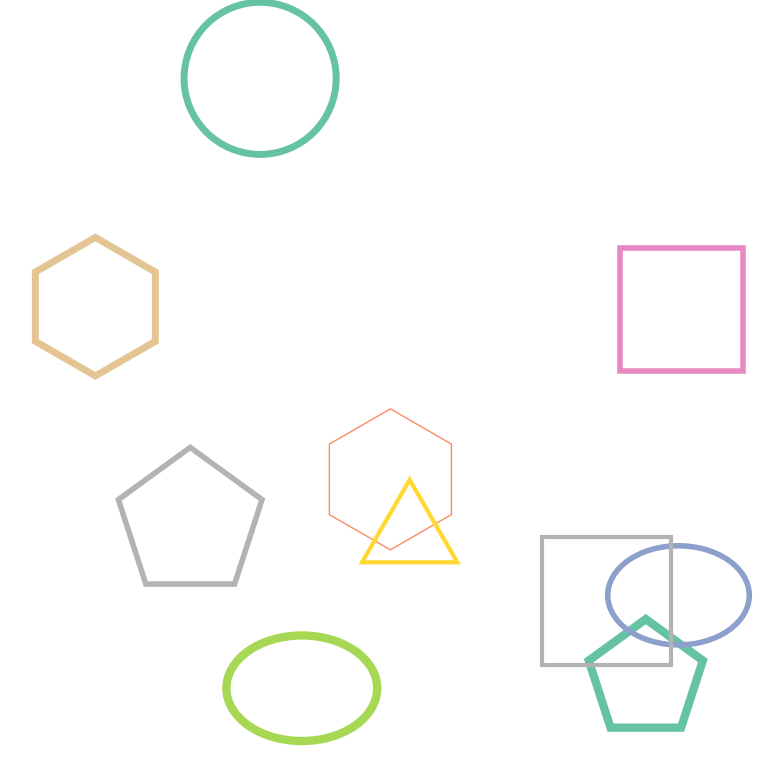[{"shape": "circle", "thickness": 2.5, "radius": 0.49, "center": [0.338, 0.898]}, {"shape": "pentagon", "thickness": 3, "radius": 0.39, "center": [0.839, 0.118]}, {"shape": "hexagon", "thickness": 0.5, "radius": 0.46, "center": [0.507, 0.377]}, {"shape": "oval", "thickness": 2, "radius": 0.46, "center": [0.881, 0.227]}, {"shape": "square", "thickness": 2, "radius": 0.4, "center": [0.885, 0.598]}, {"shape": "oval", "thickness": 3, "radius": 0.49, "center": [0.392, 0.106]}, {"shape": "triangle", "thickness": 1.5, "radius": 0.36, "center": [0.532, 0.305]}, {"shape": "hexagon", "thickness": 2.5, "radius": 0.45, "center": [0.124, 0.602]}, {"shape": "square", "thickness": 1.5, "radius": 0.42, "center": [0.788, 0.22]}, {"shape": "pentagon", "thickness": 2, "radius": 0.49, "center": [0.247, 0.321]}]